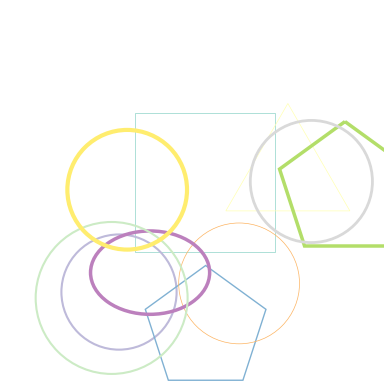[{"shape": "square", "thickness": 0.5, "radius": 0.91, "center": [0.533, 0.526]}, {"shape": "triangle", "thickness": 0.5, "radius": 0.93, "center": [0.748, 0.545]}, {"shape": "circle", "thickness": 1.5, "radius": 0.75, "center": [0.309, 0.241]}, {"shape": "pentagon", "thickness": 1, "radius": 0.82, "center": [0.534, 0.146]}, {"shape": "circle", "thickness": 0.5, "radius": 0.78, "center": [0.621, 0.264]}, {"shape": "pentagon", "thickness": 2.5, "radius": 0.89, "center": [0.896, 0.506]}, {"shape": "circle", "thickness": 2, "radius": 0.79, "center": [0.809, 0.529]}, {"shape": "oval", "thickness": 2.5, "radius": 0.77, "center": [0.39, 0.292]}, {"shape": "circle", "thickness": 1.5, "radius": 0.99, "center": [0.29, 0.226]}, {"shape": "circle", "thickness": 3, "radius": 0.78, "center": [0.33, 0.507]}]